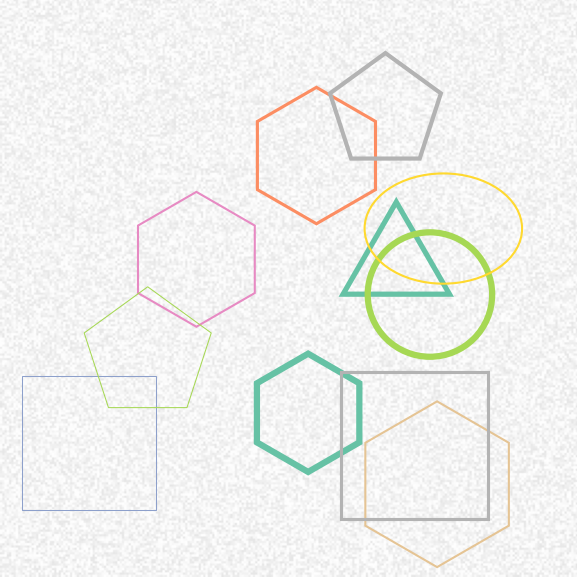[{"shape": "hexagon", "thickness": 3, "radius": 0.51, "center": [0.534, 0.284]}, {"shape": "triangle", "thickness": 2.5, "radius": 0.53, "center": [0.686, 0.543]}, {"shape": "hexagon", "thickness": 1.5, "radius": 0.59, "center": [0.548, 0.73]}, {"shape": "square", "thickness": 0.5, "radius": 0.58, "center": [0.154, 0.232]}, {"shape": "hexagon", "thickness": 1, "radius": 0.58, "center": [0.34, 0.55]}, {"shape": "pentagon", "thickness": 0.5, "radius": 0.58, "center": [0.256, 0.387]}, {"shape": "circle", "thickness": 3, "radius": 0.54, "center": [0.744, 0.489]}, {"shape": "oval", "thickness": 1, "radius": 0.68, "center": [0.768, 0.603]}, {"shape": "hexagon", "thickness": 1, "radius": 0.72, "center": [0.757, 0.161]}, {"shape": "pentagon", "thickness": 2, "radius": 0.5, "center": [0.667, 0.806]}, {"shape": "square", "thickness": 1.5, "radius": 0.64, "center": [0.718, 0.228]}]